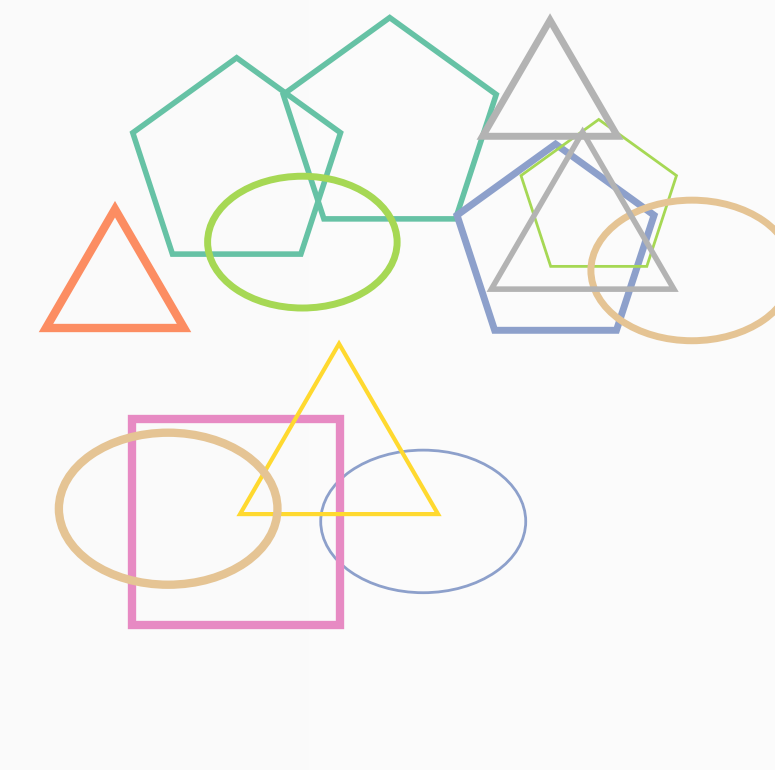[{"shape": "pentagon", "thickness": 2, "radius": 0.72, "center": [0.503, 0.833]}, {"shape": "pentagon", "thickness": 2, "radius": 0.7, "center": [0.305, 0.784]}, {"shape": "triangle", "thickness": 3, "radius": 0.51, "center": [0.148, 0.625]}, {"shape": "oval", "thickness": 1, "radius": 0.66, "center": [0.546, 0.323]}, {"shape": "pentagon", "thickness": 2.5, "radius": 0.67, "center": [0.717, 0.679]}, {"shape": "square", "thickness": 3, "radius": 0.67, "center": [0.305, 0.322]}, {"shape": "pentagon", "thickness": 1, "radius": 0.53, "center": [0.773, 0.739]}, {"shape": "oval", "thickness": 2.5, "radius": 0.61, "center": [0.39, 0.686]}, {"shape": "triangle", "thickness": 1.5, "radius": 0.74, "center": [0.437, 0.406]}, {"shape": "oval", "thickness": 2.5, "radius": 0.65, "center": [0.893, 0.649]}, {"shape": "oval", "thickness": 3, "radius": 0.71, "center": [0.217, 0.339]}, {"shape": "triangle", "thickness": 2, "radius": 0.68, "center": [0.752, 0.692]}, {"shape": "triangle", "thickness": 2.5, "radius": 0.5, "center": [0.71, 0.873]}]